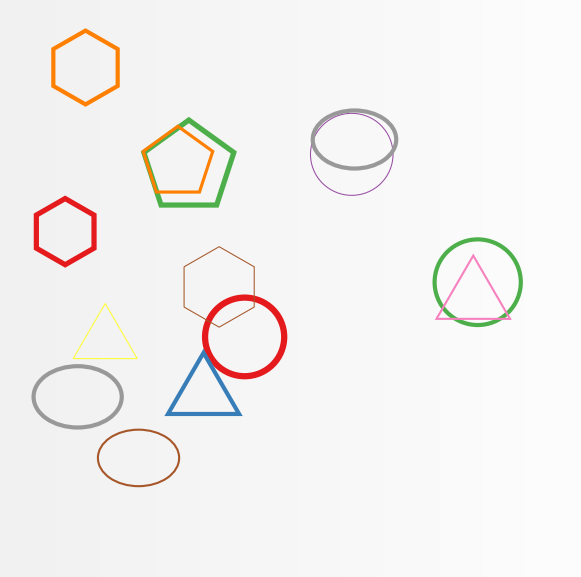[{"shape": "circle", "thickness": 3, "radius": 0.34, "center": [0.421, 0.416]}, {"shape": "hexagon", "thickness": 2.5, "radius": 0.29, "center": [0.112, 0.598]}, {"shape": "triangle", "thickness": 2, "radius": 0.35, "center": [0.35, 0.318]}, {"shape": "circle", "thickness": 2, "radius": 0.37, "center": [0.822, 0.51]}, {"shape": "pentagon", "thickness": 2.5, "radius": 0.41, "center": [0.325, 0.71]}, {"shape": "circle", "thickness": 0.5, "radius": 0.35, "center": [0.605, 0.732]}, {"shape": "pentagon", "thickness": 1.5, "radius": 0.31, "center": [0.306, 0.718]}, {"shape": "hexagon", "thickness": 2, "radius": 0.32, "center": [0.147, 0.882]}, {"shape": "triangle", "thickness": 0.5, "radius": 0.32, "center": [0.181, 0.41]}, {"shape": "oval", "thickness": 1, "radius": 0.35, "center": [0.238, 0.206]}, {"shape": "hexagon", "thickness": 0.5, "radius": 0.35, "center": [0.377, 0.502]}, {"shape": "triangle", "thickness": 1, "radius": 0.37, "center": [0.814, 0.484]}, {"shape": "oval", "thickness": 2, "radius": 0.36, "center": [0.61, 0.758]}, {"shape": "oval", "thickness": 2, "radius": 0.38, "center": [0.134, 0.312]}]